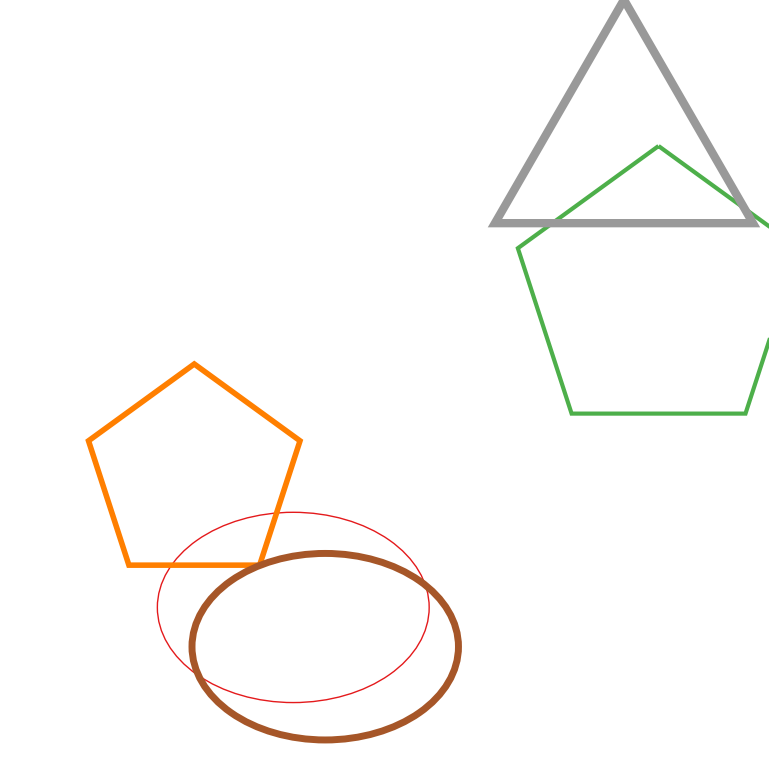[{"shape": "oval", "thickness": 0.5, "radius": 0.88, "center": [0.381, 0.211]}, {"shape": "pentagon", "thickness": 1.5, "radius": 0.96, "center": [0.855, 0.618]}, {"shape": "pentagon", "thickness": 2, "radius": 0.72, "center": [0.252, 0.383]}, {"shape": "oval", "thickness": 2.5, "radius": 0.87, "center": [0.422, 0.16]}, {"shape": "triangle", "thickness": 3, "radius": 0.97, "center": [0.81, 0.807]}]